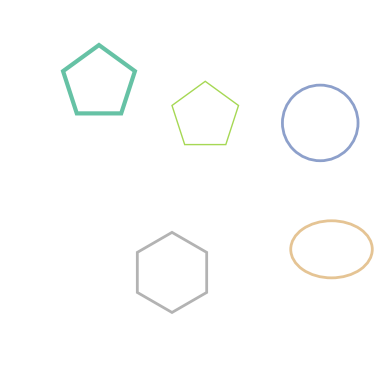[{"shape": "pentagon", "thickness": 3, "radius": 0.49, "center": [0.257, 0.785]}, {"shape": "circle", "thickness": 2, "radius": 0.49, "center": [0.832, 0.681]}, {"shape": "pentagon", "thickness": 1, "radius": 0.45, "center": [0.533, 0.698]}, {"shape": "oval", "thickness": 2, "radius": 0.53, "center": [0.861, 0.352]}, {"shape": "hexagon", "thickness": 2, "radius": 0.52, "center": [0.447, 0.292]}]